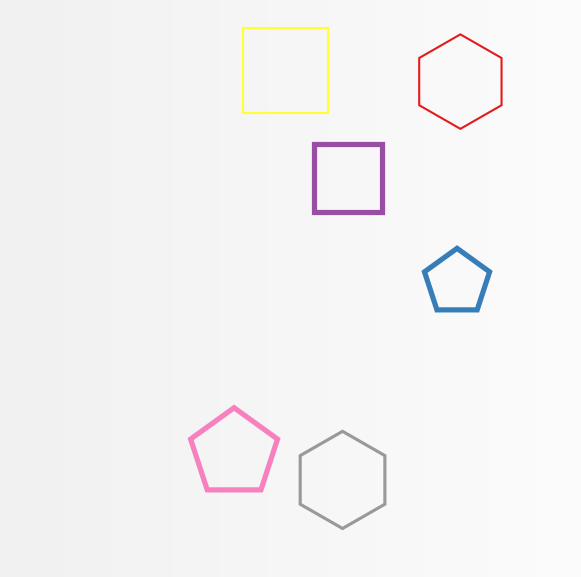[{"shape": "hexagon", "thickness": 1, "radius": 0.41, "center": [0.792, 0.858]}, {"shape": "pentagon", "thickness": 2.5, "radius": 0.29, "center": [0.786, 0.51]}, {"shape": "square", "thickness": 2.5, "radius": 0.29, "center": [0.599, 0.691]}, {"shape": "square", "thickness": 1, "radius": 0.37, "center": [0.491, 0.877]}, {"shape": "pentagon", "thickness": 2.5, "radius": 0.39, "center": [0.403, 0.214]}, {"shape": "hexagon", "thickness": 1.5, "radius": 0.42, "center": [0.589, 0.168]}]